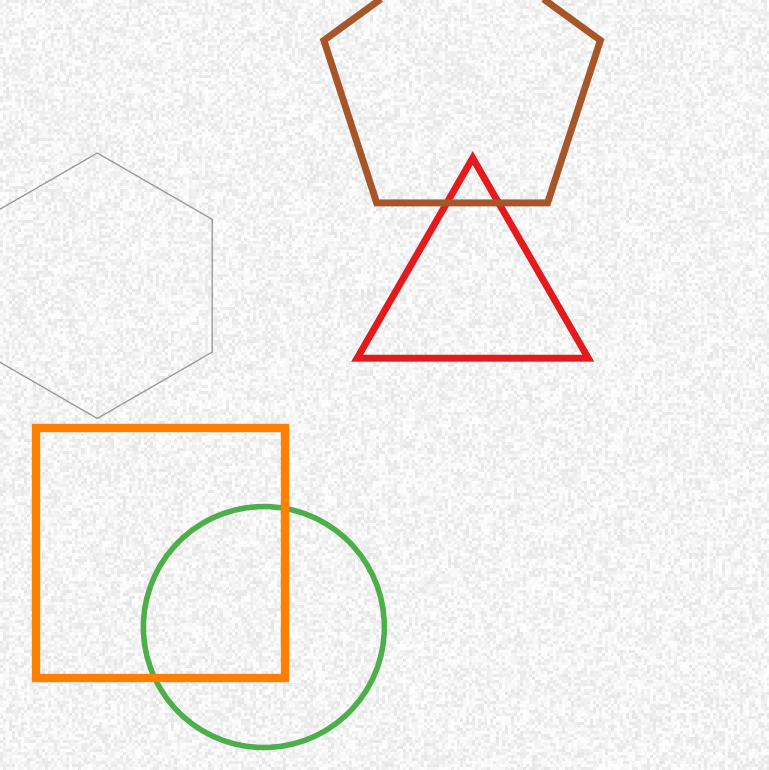[{"shape": "triangle", "thickness": 2.5, "radius": 0.87, "center": [0.614, 0.621]}, {"shape": "circle", "thickness": 2, "radius": 0.78, "center": [0.343, 0.186]}, {"shape": "square", "thickness": 3, "radius": 0.81, "center": [0.209, 0.282]}, {"shape": "pentagon", "thickness": 2.5, "radius": 0.94, "center": [0.6, 0.889]}, {"shape": "hexagon", "thickness": 0.5, "radius": 0.86, "center": [0.126, 0.629]}]